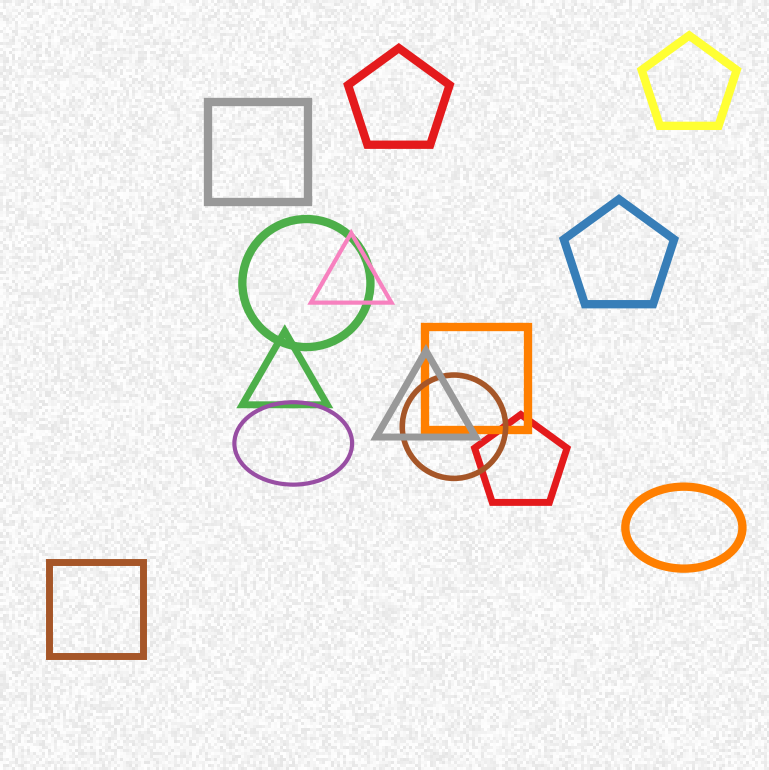[{"shape": "pentagon", "thickness": 3, "radius": 0.35, "center": [0.518, 0.868]}, {"shape": "pentagon", "thickness": 2.5, "radius": 0.32, "center": [0.676, 0.399]}, {"shape": "pentagon", "thickness": 3, "radius": 0.38, "center": [0.804, 0.666]}, {"shape": "circle", "thickness": 3, "radius": 0.42, "center": [0.398, 0.632]}, {"shape": "triangle", "thickness": 2.5, "radius": 0.32, "center": [0.37, 0.506]}, {"shape": "oval", "thickness": 1.5, "radius": 0.38, "center": [0.381, 0.424]}, {"shape": "oval", "thickness": 3, "radius": 0.38, "center": [0.888, 0.315]}, {"shape": "square", "thickness": 3, "radius": 0.33, "center": [0.619, 0.508]}, {"shape": "pentagon", "thickness": 3, "radius": 0.32, "center": [0.895, 0.889]}, {"shape": "circle", "thickness": 2, "radius": 0.34, "center": [0.59, 0.446]}, {"shape": "square", "thickness": 2.5, "radius": 0.3, "center": [0.125, 0.209]}, {"shape": "triangle", "thickness": 1.5, "radius": 0.3, "center": [0.456, 0.637]}, {"shape": "triangle", "thickness": 2.5, "radius": 0.37, "center": [0.553, 0.47]}, {"shape": "square", "thickness": 3, "radius": 0.32, "center": [0.335, 0.802]}]